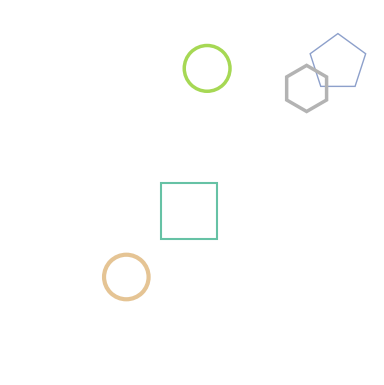[{"shape": "square", "thickness": 1.5, "radius": 0.36, "center": [0.491, 0.452]}, {"shape": "pentagon", "thickness": 1, "radius": 0.38, "center": [0.878, 0.837]}, {"shape": "circle", "thickness": 2.5, "radius": 0.3, "center": [0.538, 0.822]}, {"shape": "circle", "thickness": 3, "radius": 0.29, "center": [0.328, 0.281]}, {"shape": "hexagon", "thickness": 2.5, "radius": 0.3, "center": [0.796, 0.77]}]